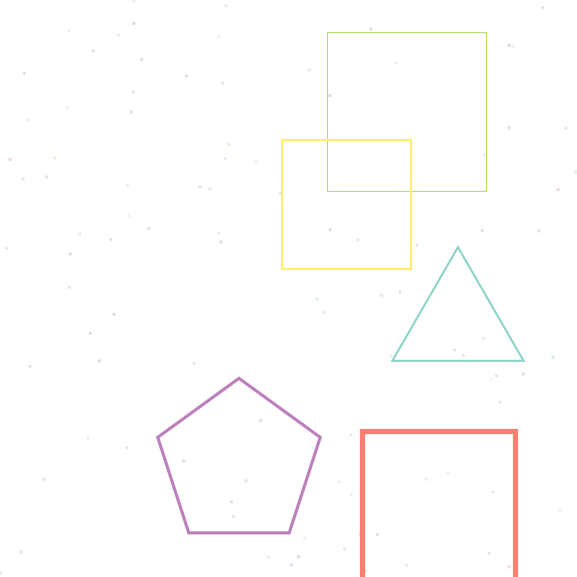[{"shape": "triangle", "thickness": 1, "radius": 0.66, "center": [0.793, 0.44]}, {"shape": "square", "thickness": 2.5, "radius": 0.66, "center": [0.759, 0.121]}, {"shape": "square", "thickness": 0.5, "radius": 0.69, "center": [0.703, 0.807]}, {"shape": "pentagon", "thickness": 1.5, "radius": 0.74, "center": [0.414, 0.196]}, {"shape": "square", "thickness": 1, "radius": 0.56, "center": [0.601, 0.645]}]